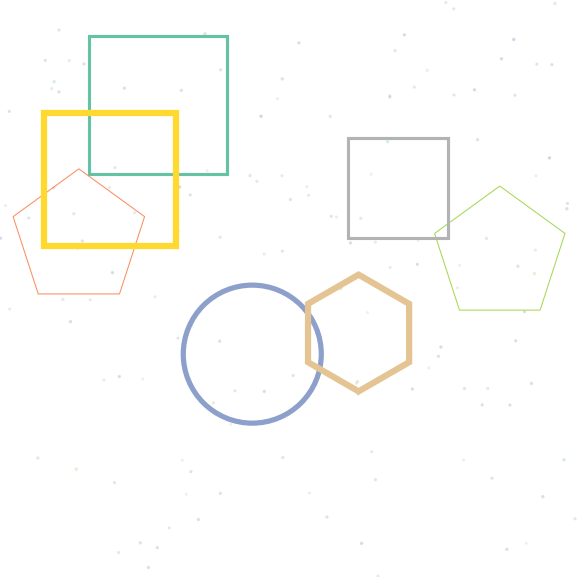[{"shape": "square", "thickness": 1.5, "radius": 0.6, "center": [0.273, 0.817]}, {"shape": "pentagon", "thickness": 0.5, "radius": 0.6, "center": [0.137, 0.587]}, {"shape": "circle", "thickness": 2.5, "radius": 0.6, "center": [0.437, 0.386]}, {"shape": "pentagon", "thickness": 0.5, "radius": 0.59, "center": [0.865, 0.558]}, {"shape": "square", "thickness": 3, "radius": 0.57, "center": [0.19, 0.688]}, {"shape": "hexagon", "thickness": 3, "radius": 0.51, "center": [0.621, 0.422]}, {"shape": "square", "thickness": 1.5, "radius": 0.43, "center": [0.689, 0.674]}]